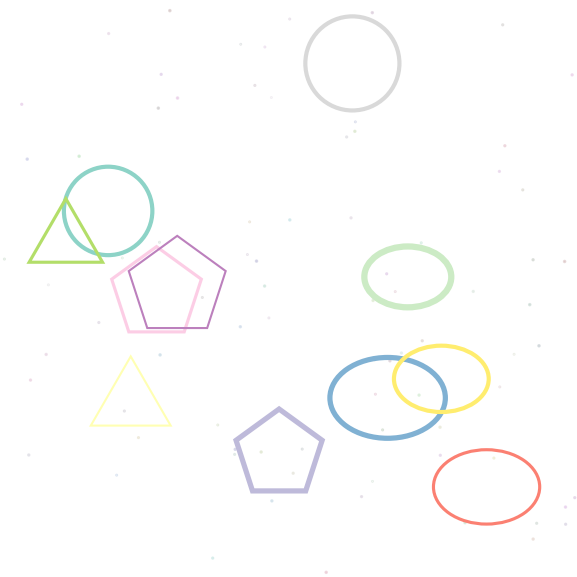[{"shape": "circle", "thickness": 2, "radius": 0.38, "center": [0.187, 0.634]}, {"shape": "triangle", "thickness": 1, "radius": 0.4, "center": [0.226, 0.302]}, {"shape": "pentagon", "thickness": 2.5, "radius": 0.39, "center": [0.483, 0.212]}, {"shape": "oval", "thickness": 1.5, "radius": 0.46, "center": [0.843, 0.156]}, {"shape": "oval", "thickness": 2.5, "radius": 0.5, "center": [0.671, 0.31]}, {"shape": "triangle", "thickness": 1.5, "radius": 0.37, "center": [0.114, 0.582]}, {"shape": "pentagon", "thickness": 1.5, "radius": 0.41, "center": [0.271, 0.49]}, {"shape": "circle", "thickness": 2, "radius": 0.41, "center": [0.61, 0.889]}, {"shape": "pentagon", "thickness": 1, "radius": 0.44, "center": [0.307, 0.502]}, {"shape": "oval", "thickness": 3, "radius": 0.38, "center": [0.706, 0.52]}, {"shape": "oval", "thickness": 2, "radius": 0.41, "center": [0.764, 0.343]}]